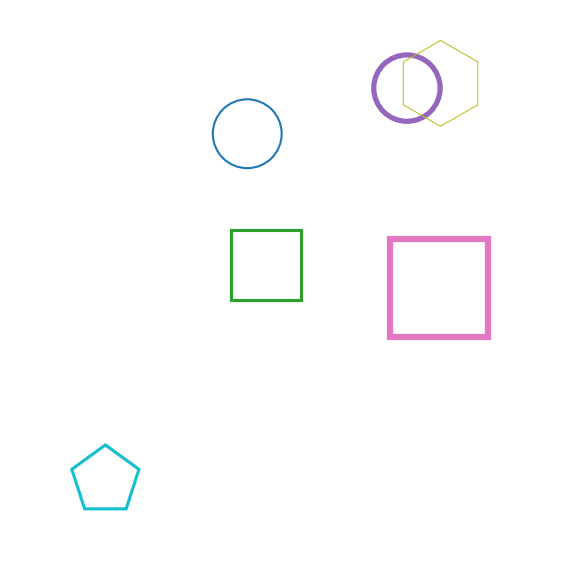[{"shape": "circle", "thickness": 1, "radius": 0.3, "center": [0.428, 0.768]}, {"shape": "square", "thickness": 1.5, "radius": 0.3, "center": [0.46, 0.54]}, {"shape": "circle", "thickness": 2.5, "radius": 0.29, "center": [0.705, 0.847]}, {"shape": "square", "thickness": 3, "radius": 0.42, "center": [0.76, 0.501]}, {"shape": "hexagon", "thickness": 0.5, "radius": 0.37, "center": [0.763, 0.855]}, {"shape": "pentagon", "thickness": 1.5, "radius": 0.31, "center": [0.183, 0.168]}]